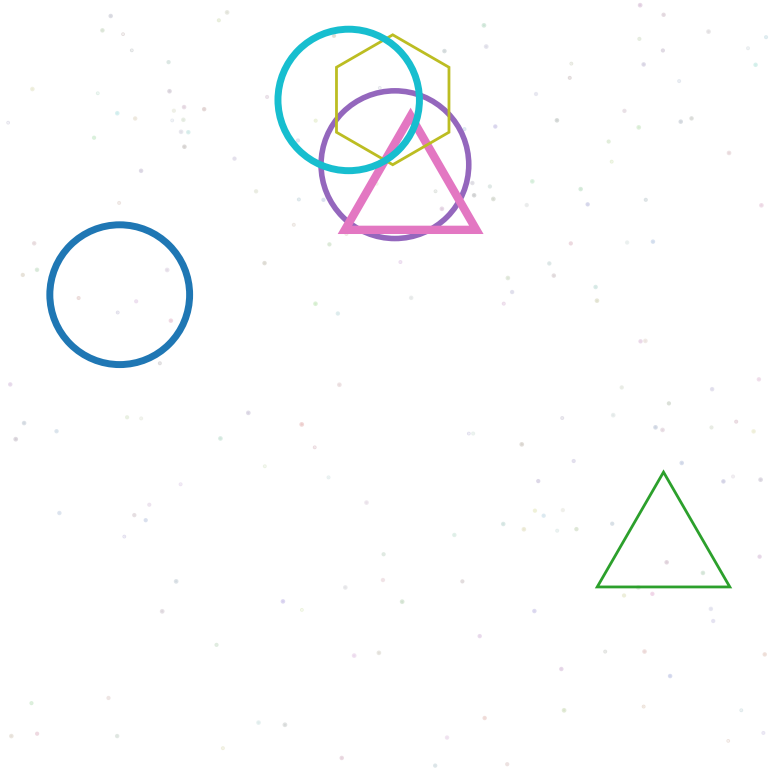[{"shape": "circle", "thickness": 2.5, "radius": 0.45, "center": [0.155, 0.617]}, {"shape": "triangle", "thickness": 1, "radius": 0.5, "center": [0.862, 0.287]}, {"shape": "circle", "thickness": 2, "radius": 0.48, "center": [0.513, 0.786]}, {"shape": "triangle", "thickness": 3, "radius": 0.49, "center": [0.533, 0.751]}, {"shape": "hexagon", "thickness": 1, "radius": 0.42, "center": [0.51, 0.87]}, {"shape": "circle", "thickness": 2.5, "radius": 0.46, "center": [0.453, 0.87]}]